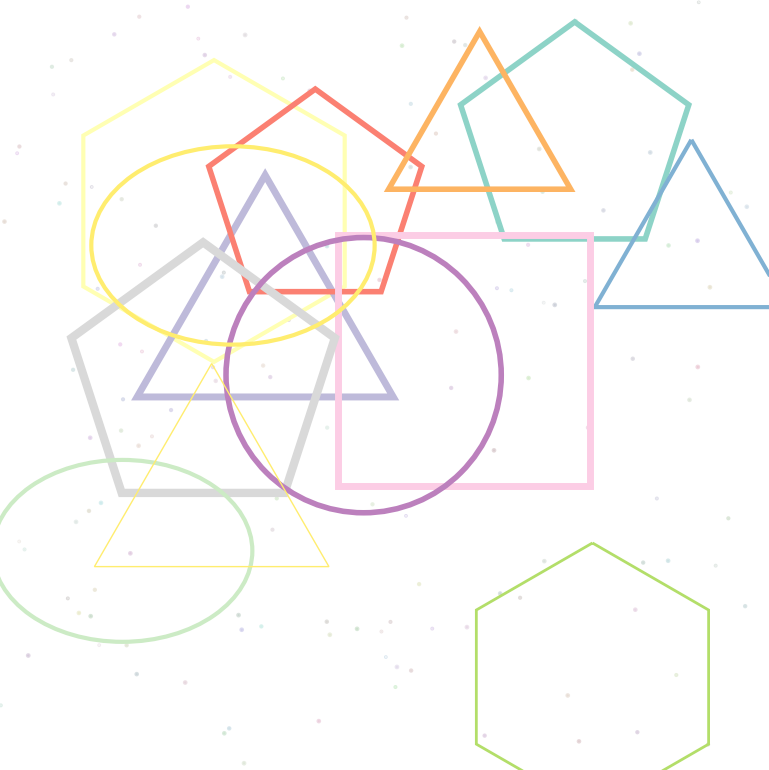[{"shape": "pentagon", "thickness": 2, "radius": 0.78, "center": [0.746, 0.816]}, {"shape": "hexagon", "thickness": 1.5, "radius": 0.98, "center": [0.278, 0.726]}, {"shape": "triangle", "thickness": 2.5, "radius": 0.96, "center": [0.344, 0.58]}, {"shape": "pentagon", "thickness": 2, "radius": 0.73, "center": [0.409, 0.739]}, {"shape": "triangle", "thickness": 1.5, "radius": 0.72, "center": [0.898, 0.674]}, {"shape": "triangle", "thickness": 2, "radius": 0.68, "center": [0.623, 0.823]}, {"shape": "hexagon", "thickness": 1, "radius": 0.87, "center": [0.769, 0.121]}, {"shape": "square", "thickness": 2.5, "radius": 0.82, "center": [0.603, 0.532]}, {"shape": "pentagon", "thickness": 3, "radius": 0.9, "center": [0.264, 0.505]}, {"shape": "circle", "thickness": 2, "radius": 0.89, "center": [0.472, 0.513]}, {"shape": "oval", "thickness": 1.5, "radius": 0.84, "center": [0.159, 0.285]}, {"shape": "triangle", "thickness": 0.5, "radius": 0.88, "center": [0.275, 0.352]}, {"shape": "oval", "thickness": 1.5, "radius": 0.92, "center": [0.303, 0.681]}]